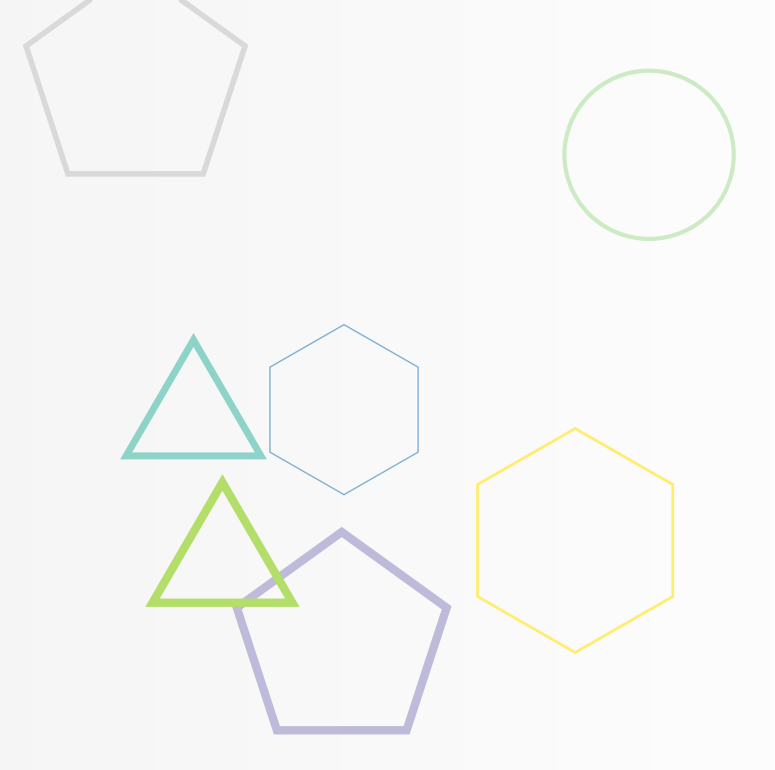[{"shape": "triangle", "thickness": 2.5, "radius": 0.5, "center": [0.25, 0.458]}, {"shape": "pentagon", "thickness": 3, "radius": 0.71, "center": [0.441, 0.167]}, {"shape": "hexagon", "thickness": 0.5, "radius": 0.55, "center": [0.444, 0.468]}, {"shape": "triangle", "thickness": 3, "radius": 0.52, "center": [0.287, 0.269]}, {"shape": "pentagon", "thickness": 2, "radius": 0.74, "center": [0.175, 0.894]}, {"shape": "circle", "thickness": 1.5, "radius": 0.55, "center": [0.838, 0.799]}, {"shape": "hexagon", "thickness": 1, "radius": 0.73, "center": [0.742, 0.298]}]